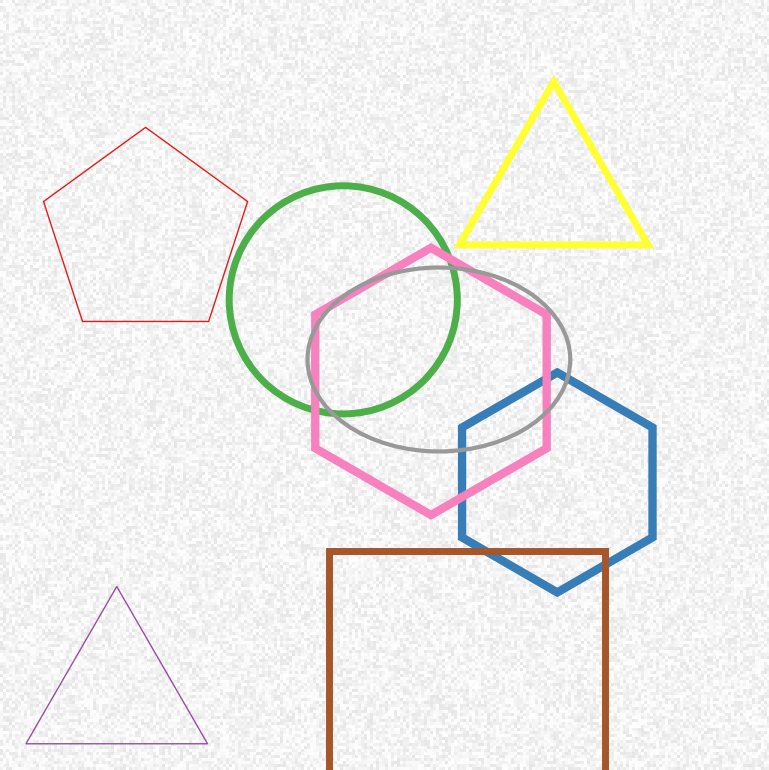[{"shape": "pentagon", "thickness": 0.5, "radius": 0.7, "center": [0.189, 0.695]}, {"shape": "hexagon", "thickness": 3, "radius": 0.71, "center": [0.724, 0.373]}, {"shape": "circle", "thickness": 2.5, "radius": 0.74, "center": [0.446, 0.611]}, {"shape": "triangle", "thickness": 0.5, "radius": 0.68, "center": [0.152, 0.102]}, {"shape": "triangle", "thickness": 2.5, "radius": 0.71, "center": [0.719, 0.753]}, {"shape": "square", "thickness": 2.5, "radius": 0.89, "center": [0.606, 0.106]}, {"shape": "hexagon", "thickness": 3, "radius": 0.87, "center": [0.56, 0.505]}, {"shape": "oval", "thickness": 1.5, "radius": 0.85, "center": [0.57, 0.533]}]